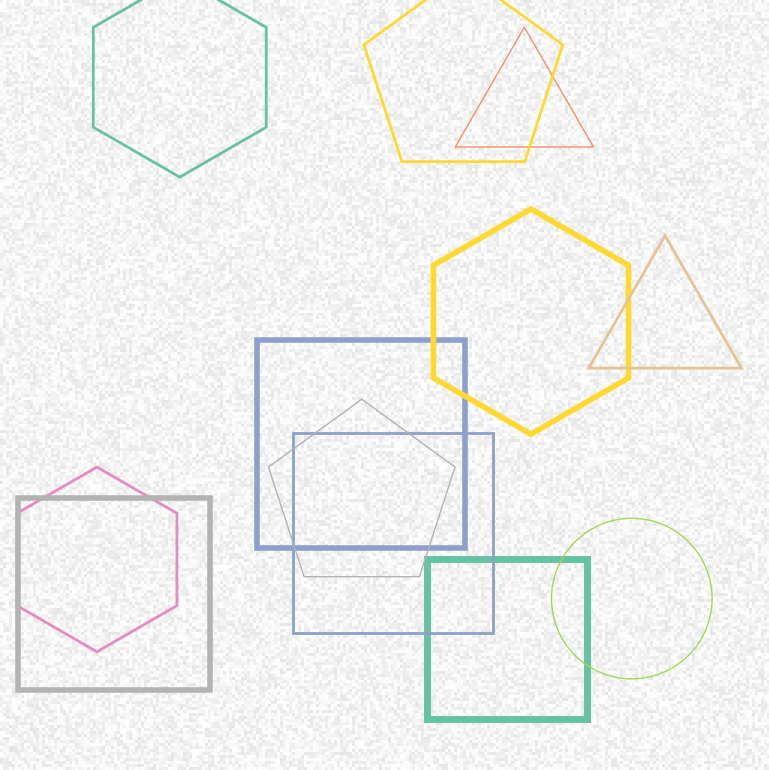[{"shape": "hexagon", "thickness": 1, "radius": 0.65, "center": [0.233, 0.9]}, {"shape": "square", "thickness": 2.5, "radius": 0.52, "center": [0.658, 0.17]}, {"shape": "triangle", "thickness": 0.5, "radius": 0.52, "center": [0.681, 0.861]}, {"shape": "square", "thickness": 2, "radius": 0.68, "center": [0.469, 0.423]}, {"shape": "square", "thickness": 1, "radius": 0.65, "center": [0.51, 0.307]}, {"shape": "hexagon", "thickness": 1, "radius": 0.6, "center": [0.126, 0.273]}, {"shape": "circle", "thickness": 0.5, "radius": 0.52, "center": [0.821, 0.223]}, {"shape": "pentagon", "thickness": 1, "radius": 0.68, "center": [0.602, 0.9]}, {"shape": "hexagon", "thickness": 2, "radius": 0.73, "center": [0.69, 0.582]}, {"shape": "triangle", "thickness": 1, "radius": 0.57, "center": [0.864, 0.579]}, {"shape": "pentagon", "thickness": 0.5, "radius": 0.64, "center": [0.47, 0.354]}, {"shape": "square", "thickness": 2, "radius": 0.62, "center": [0.149, 0.229]}]